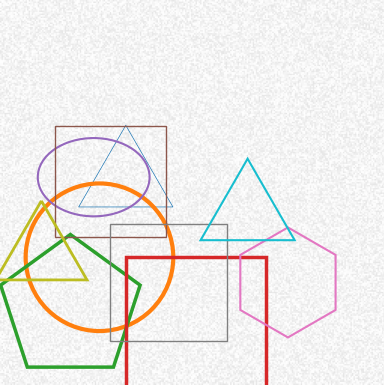[{"shape": "triangle", "thickness": 0.5, "radius": 0.71, "center": [0.327, 0.533]}, {"shape": "circle", "thickness": 3, "radius": 0.96, "center": [0.258, 0.332]}, {"shape": "pentagon", "thickness": 2.5, "radius": 0.95, "center": [0.183, 0.2]}, {"shape": "square", "thickness": 2.5, "radius": 0.9, "center": [0.509, 0.152]}, {"shape": "oval", "thickness": 1.5, "radius": 0.73, "center": [0.243, 0.54]}, {"shape": "square", "thickness": 1, "radius": 0.72, "center": [0.286, 0.528]}, {"shape": "hexagon", "thickness": 1.5, "radius": 0.71, "center": [0.748, 0.266]}, {"shape": "square", "thickness": 1, "radius": 0.76, "center": [0.438, 0.267]}, {"shape": "triangle", "thickness": 2, "radius": 0.68, "center": [0.107, 0.341]}, {"shape": "triangle", "thickness": 1.5, "radius": 0.71, "center": [0.643, 0.447]}]